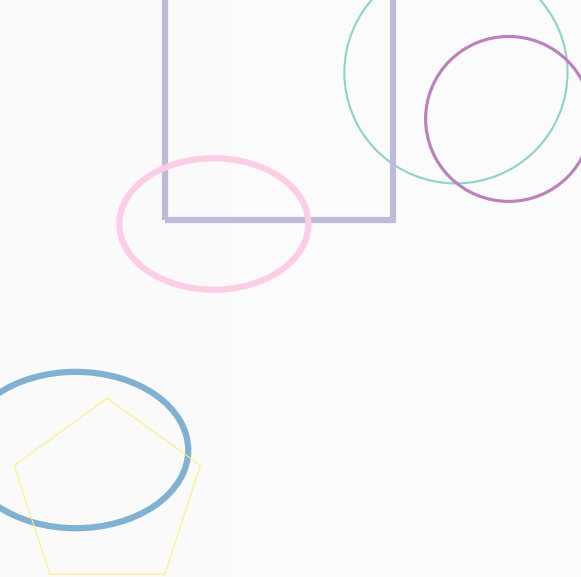[{"shape": "circle", "thickness": 1, "radius": 0.96, "center": [0.784, 0.873]}, {"shape": "square", "thickness": 3, "radius": 0.98, "center": [0.48, 0.815]}, {"shape": "oval", "thickness": 3, "radius": 0.97, "center": [0.13, 0.22]}, {"shape": "oval", "thickness": 3, "radius": 0.81, "center": [0.368, 0.611]}, {"shape": "circle", "thickness": 1.5, "radius": 0.71, "center": [0.875, 0.793]}, {"shape": "pentagon", "thickness": 0.5, "radius": 0.84, "center": [0.185, 0.141]}]